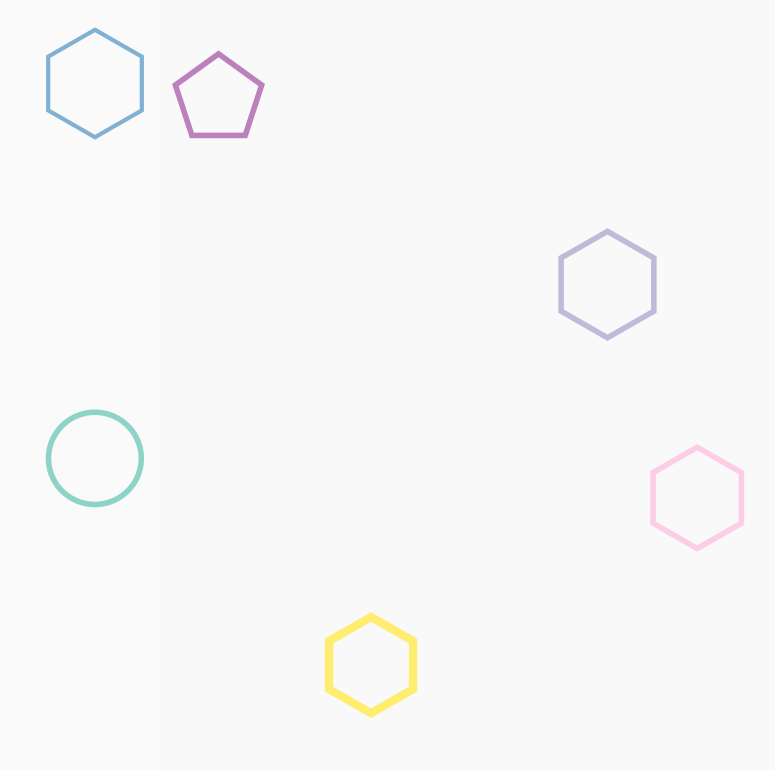[{"shape": "circle", "thickness": 2, "radius": 0.3, "center": [0.122, 0.405]}, {"shape": "hexagon", "thickness": 2, "radius": 0.35, "center": [0.784, 0.63]}, {"shape": "hexagon", "thickness": 1.5, "radius": 0.35, "center": [0.123, 0.892]}, {"shape": "hexagon", "thickness": 2, "radius": 0.33, "center": [0.9, 0.353]}, {"shape": "pentagon", "thickness": 2, "radius": 0.29, "center": [0.282, 0.871]}, {"shape": "hexagon", "thickness": 3, "radius": 0.31, "center": [0.479, 0.136]}]